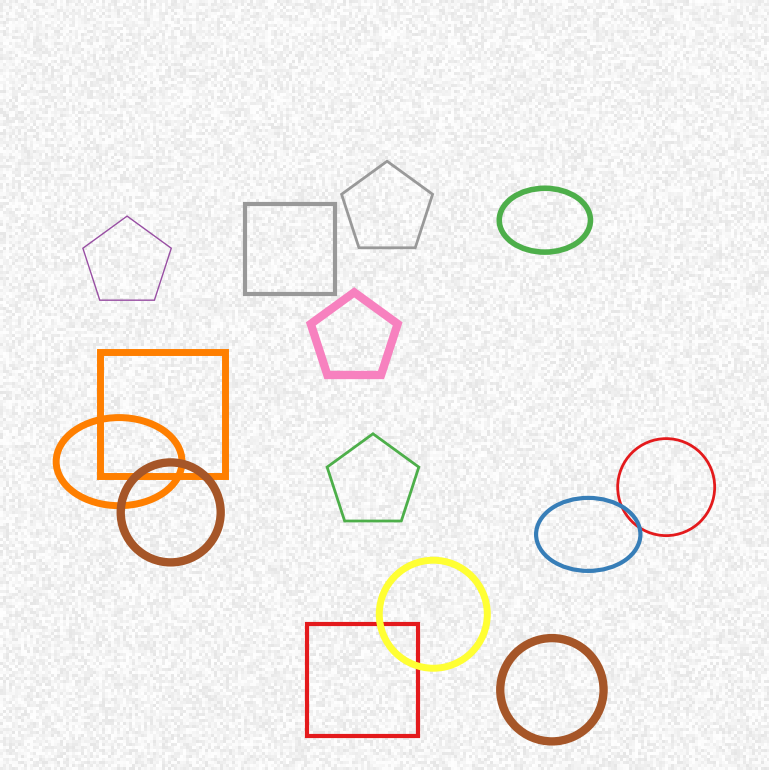[{"shape": "square", "thickness": 1.5, "radius": 0.36, "center": [0.471, 0.117]}, {"shape": "circle", "thickness": 1, "radius": 0.31, "center": [0.865, 0.367]}, {"shape": "oval", "thickness": 1.5, "radius": 0.34, "center": [0.764, 0.306]}, {"shape": "oval", "thickness": 2, "radius": 0.3, "center": [0.708, 0.714]}, {"shape": "pentagon", "thickness": 1, "radius": 0.31, "center": [0.484, 0.374]}, {"shape": "pentagon", "thickness": 0.5, "radius": 0.3, "center": [0.165, 0.659]}, {"shape": "oval", "thickness": 2.5, "radius": 0.41, "center": [0.155, 0.4]}, {"shape": "square", "thickness": 2.5, "radius": 0.4, "center": [0.211, 0.462]}, {"shape": "circle", "thickness": 2.5, "radius": 0.35, "center": [0.563, 0.202]}, {"shape": "circle", "thickness": 3, "radius": 0.34, "center": [0.717, 0.104]}, {"shape": "circle", "thickness": 3, "radius": 0.32, "center": [0.222, 0.335]}, {"shape": "pentagon", "thickness": 3, "radius": 0.3, "center": [0.46, 0.561]}, {"shape": "pentagon", "thickness": 1, "radius": 0.31, "center": [0.503, 0.728]}, {"shape": "square", "thickness": 1.5, "radius": 0.29, "center": [0.377, 0.677]}]